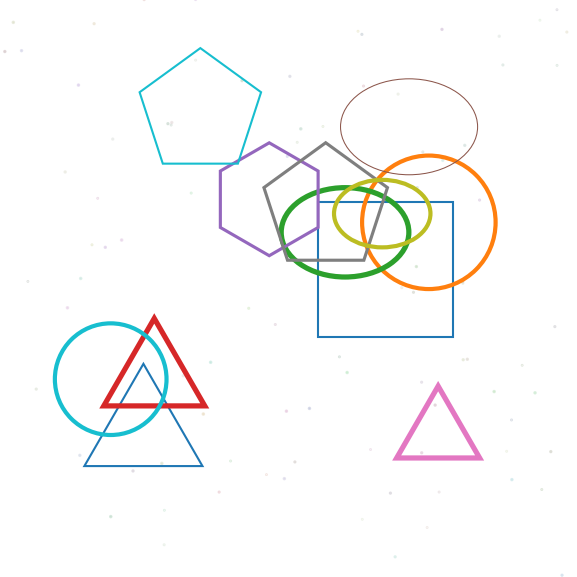[{"shape": "triangle", "thickness": 1, "radius": 0.59, "center": [0.248, 0.251]}, {"shape": "square", "thickness": 1, "radius": 0.58, "center": [0.667, 0.532]}, {"shape": "circle", "thickness": 2, "radius": 0.58, "center": [0.743, 0.614]}, {"shape": "oval", "thickness": 2.5, "radius": 0.55, "center": [0.597, 0.597]}, {"shape": "triangle", "thickness": 2.5, "radius": 0.5, "center": [0.267, 0.347]}, {"shape": "hexagon", "thickness": 1.5, "radius": 0.49, "center": [0.466, 0.654]}, {"shape": "oval", "thickness": 0.5, "radius": 0.59, "center": [0.708, 0.78]}, {"shape": "triangle", "thickness": 2.5, "radius": 0.41, "center": [0.759, 0.248]}, {"shape": "pentagon", "thickness": 1.5, "radius": 0.56, "center": [0.564, 0.64]}, {"shape": "oval", "thickness": 2, "radius": 0.42, "center": [0.662, 0.629]}, {"shape": "pentagon", "thickness": 1, "radius": 0.55, "center": [0.347, 0.805]}, {"shape": "circle", "thickness": 2, "radius": 0.48, "center": [0.192, 0.343]}]